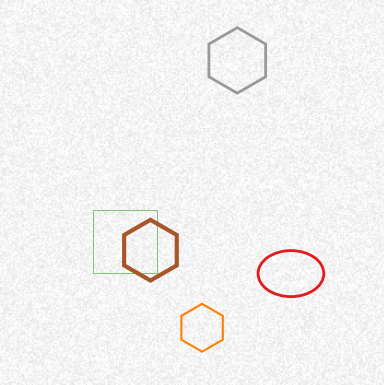[{"shape": "oval", "thickness": 2, "radius": 0.43, "center": [0.756, 0.289]}, {"shape": "square", "thickness": 0.5, "radius": 0.41, "center": [0.324, 0.372]}, {"shape": "hexagon", "thickness": 1.5, "radius": 0.31, "center": [0.525, 0.149]}, {"shape": "hexagon", "thickness": 3, "radius": 0.39, "center": [0.391, 0.35]}, {"shape": "hexagon", "thickness": 2, "radius": 0.43, "center": [0.616, 0.843]}]